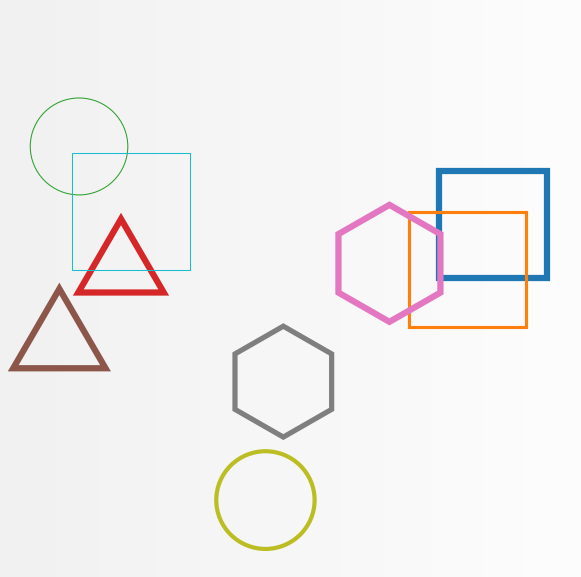[{"shape": "square", "thickness": 3, "radius": 0.46, "center": [0.848, 0.61]}, {"shape": "square", "thickness": 1.5, "radius": 0.5, "center": [0.804, 0.533]}, {"shape": "circle", "thickness": 0.5, "radius": 0.42, "center": [0.136, 0.746]}, {"shape": "triangle", "thickness": 3, "radius": 0.42, "center": [0.208, 0.535]}, {"shape": "triangle", "thickness": 3, "radius": 0.46, "center": [0.102, 0.407]}, {"shape": "hexagon", "thickness": 3, "radius": 0.51, "center": [0.67, 0.543]}, {"shape": "hexagon", "thickness": 2.5, "radius": 0.48, "center": [0.487, 0.338]}, {"shape": "circle", "thickness": 2, "radius": 0.42, "center": [0.457, 0.133]}, {"shape": "square", "thickness": 0.5, "radius": 0.51, "center": [0.225, 0.633]}]